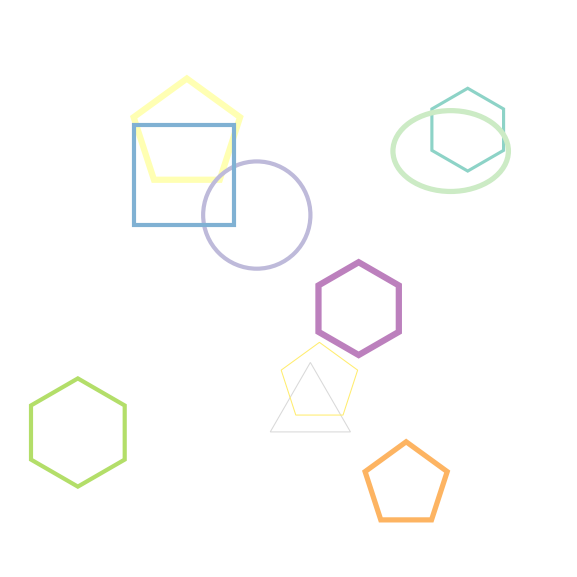[{"shape": "hexagon", "thickness": 1.5, "radius": 0.36, "center": [0.81, 0.775]}, {"shape": "pentagon", "thickness": 3, "radius": 0.48, "center": [0.324, 0.766]}, {"shape": "circle", "thickness": 2, "radius": 0.46, "center": [0.445, 0.627]}, {"shape": "square", "thickness": 2, "radius": 0.43, "center": [0.318, 0.696]}, {"shape": "pentagon", "thickness": 2.5, "radius": 0.37, "center": [0.703, 0.159]}, {"shape": "hexagon", "thickness": 2, "radius": 0.47, "center": [0.135, 0.25]}, {"shape": "triangle", "thickness": 0.5, "radius": 0.4, "center": [0.537, 0.291]}, {"shape": "hexagon", "thickness": 3, "radius": 0.4, "center": [0.621, 0.465]}, {"shape": "oval", "thickness": 2.5, "radius": 0.5, "center": [0.78, 0.738]}, {"shape": "pentagon", "thickness": 0.5, "radius": 0.35, "center": [0.553, 0.337]}]